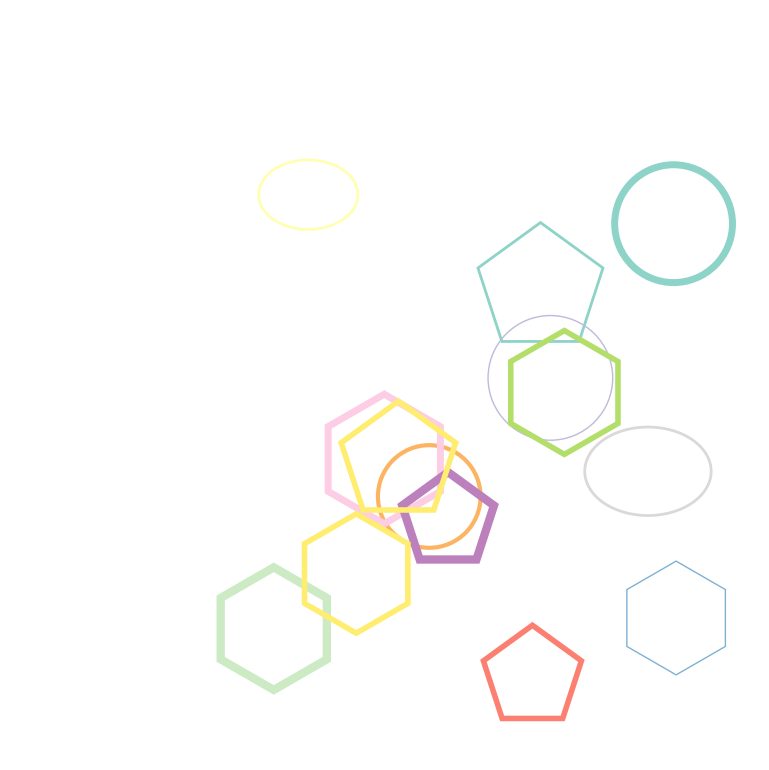[{"shape": "circle", "thickness": 2.5, "radius": 0.38, "center": [0.875, 0.71]}, {"shape": "pentagon", "thickness": 1, "radius": 0.43, "center": [0.702, 0.626]}, {"shape": "oval", "thickness": 1, "radius": 0.32, "center": [0.4, 0.747]}, {"shape": "circle", "thickness": 0.5, "radius": 0.4, "center": [0.715, 0.509]}, {"shape": "pentagon", "thickness": 2, "radius": 0.33, "center": [0.691, 0.121]}, {"shape": "hexagon", "thickness": 0.5, "radius": 0.37, "center": [0.878, 0.197]}, {"shape": "circle", "thickness": 1.5, "radius": 0.33, "center": [0.557, 0.355]}, {"shape": "hexagon", "thickness": 2, "radius": 0.4, "center": [0.733, 0.49]}, {"shape": "hexagon", "thickness": 2.5, "radius": 0.42, "center": [0.499, 0.404]}, {"shape": "oval", "thickness": 1, "radius": 0.41, "center": [0.841, 0.388]}, {"shape": "pentagon", "thickness": 3, "radius": 0.31, "center": [0.582, 0.324]}, {"shape": "hexagon", "thickness": 3, "radius": 0.4, "center": [0.356, 0.184]}, {"shape": "pentagon", "thickness": 2, "radius": 0.39, "center": [0.517, 0.401]}, {"shape": "hexagon", "thickness": 2, "radius": 0.39, "center": [0.463, 0.255]}]